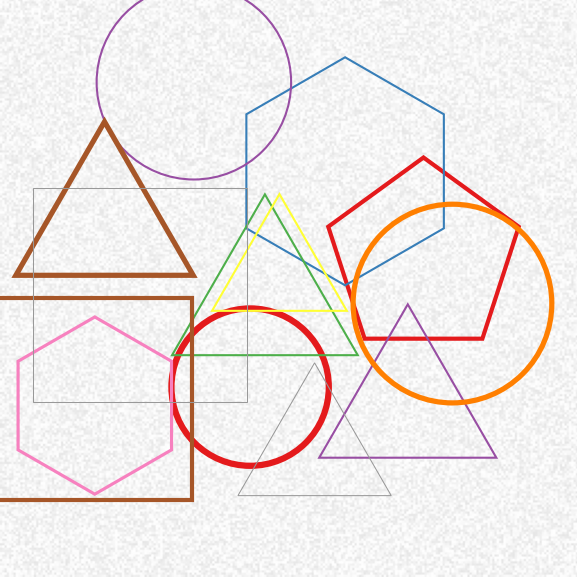[{"shape": "pentagon", "thickness": 2, "radius": 0.87, "center": [0.733, 0.553]}, {"shape": "circle", "thickness": 3, "radius": 0.68, "center": [0.433, 0.329]}, {"shape": "hexagon", "thickness": 1, "radius": 0.99, "center": [0.598, 0.703]}, {"shape": "triangle", "thickness": 1, "radius": 0.93, "center": [0.459, 0.477]}, {"shape": "circle", "thickness": 1, "radius": 0.84, "center": [0.336, 0.857]}, {"shape": "triangle", "thickness": 1, "radius": 0.89, "center": [0.706, 0.295]}, {"shape": "circle", "thickness": 2.5, "radius": 0.86, "center": [0.783, 0.473]}, {"shape": "triangle", "thickness": 1, "radius": 0.67, "center": [0.484, 0.528]}, {"shape": "triangle", "thickness": 2.5, "radius": 0.89, "center": [0.181, 0.611]}, {"shape": "square", "thickness": 2, "radius": 0.88, "center": [0.157, 0.308]}, {"shape": "hexagon", "thickness": 1.5, "radius": 0.77, "center": [0.164, 0.297]}, {"shape": "triangle", "thickness": 0.5, "radius": 0.77, "center": [0.545, 0.218]}, {"shape": "square", "thickness": 0.5, "radius": 0.93, "center": [0.242, 0.489]}]